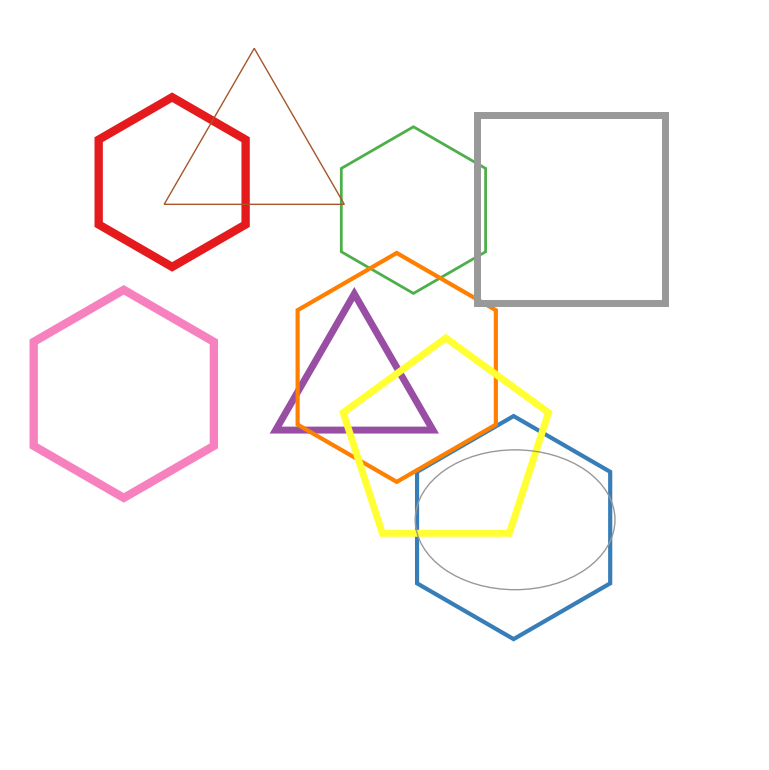[{"shape": "hexagon", "thickness": 3, "radius": 0.55, "center": [0.224, 0.764]}, {"shape": "hexagon", "thickness": 1.5, "radius": 0.72, "center": [0.667, 0.315]}, {"shape": "hexagon", "thickness": 1, "radius": 0.54, "center": [0.537, 0.727]}, {"shape": "triangle", "thickness": 2.5, "radius": 0.59, "center": [0.46, 0.5]}, {"shape": "hexagon", "thickness": 1.5, "radius": 0.74, "center": [0.515, 0.523]}, {"shape": "pentagon", "thickness": 2.5, "radius": 0.7, "center": [0.579, 0.421]}, {"shape": "triangle", "thickness": 0.5, "radius": 0.68, "center": [0.33, 0.802]}, {"shape": "hexagon", "thickness": 3, "radius": 0.68, "center": [0.161, 0.488]}, {"shape": "square", "thickness": 2.5, "radius": 0.61, "center": [0.742, 0.728]}, {"shape": "oval", "thickness": 0.5, "radius": 0.65, "center": [0.669, 0.325]}]